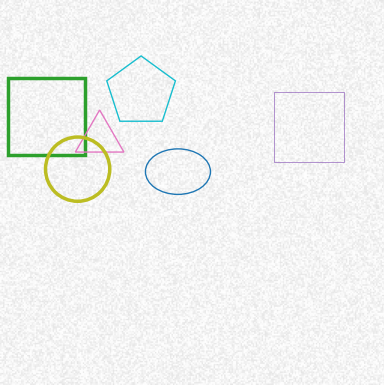[{"shape": "oval", "thickness": 1, "radius": 0.42, "center": [0.462, 0.554]}, {"shape": "square", "thickness": 2.5, "radius": 0.5, "center": [0.121, 0.698]}, {"shape": "square", "thickness": 0.5, "radius": 0.46, "center": [0.803, 0.67]}, {"shape": "triangle", "thickness": 1, "radius": 0.36, "center": [0.259, 0.641]}, {"shape": "circle", "thickness": 2.5, "radius": 0.42, "center": [0.202, 0.561]}, {"shape": "pentagon", "thickness": 1, "radius": 0.47, "center": [0.366, 0.761]}]